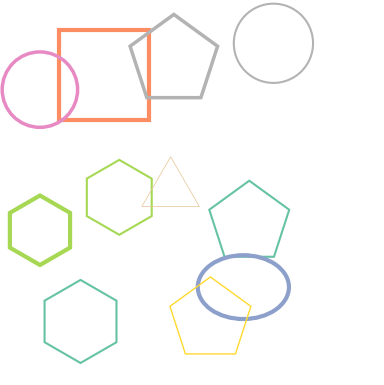[{"shape": "pentagon", "thickness": 1.5, "radius": 0.55, "center": [0.647, 0.421]}, {"shape": "hexagon", "thickness": 1.5, "radius": 0.54, "center": [0.209, 0.165]}, {"shape": "square", "thickness": 3, "radius": 0.58, "center": [0.27, 0.805]}, {"shape": "oval", "thickness": 3, "radius": 0.59, "center": [0.632, 0.254]}, {"shape": "circle", "thickness": 2.5, "radius": 0.49, "center": [0.104, 0.767]}, {"shape": "hexagon", "thickness": 3, "radius": 0.45, "center": [0.104, 0.402]}, {"shape": "hexagon", "thickness": 1.5, "radius": 0.49, "center": [0.31, 0.487]}, {"shape": "pentagon", "thickness": 1, "radius": 0.55, "center": [0.547, 0.17]}, {"shape": "triangle", "thickness": 0.5, "radius": 0.43, "center": [0.443, 0.507]}, {"shape": "pentagon", "thickness": 2.5, "radius": 0.6, "center": [0.452, 0.843]}, {"shape": "circle", "thickness": 1.5, "radius": 0.51, "center": [0.71, 0.888]}]